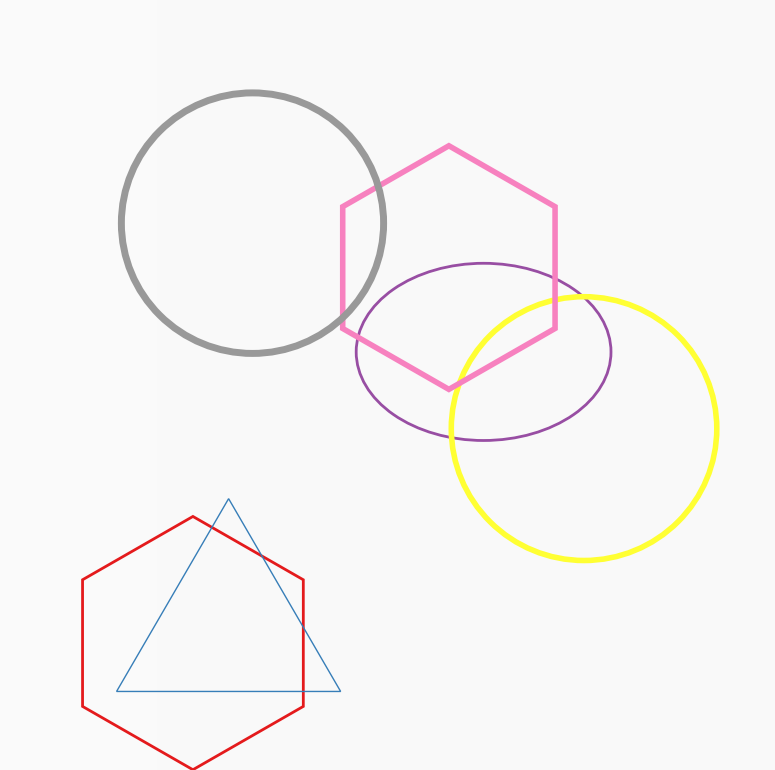[{"shape": "hexagon", "thickness": 1, "radius": 0.82, "center": [0.249, 0.165]}, {"shape": "triangle", "thickness": 0.5, "radius": 0.83, "center": [0.295, 0.185]}, {"shape": "oval", "thickness": 1, "radius": 0.82, "center": [0.624, 0.543]}, {"shape": "circle", "thickness": 2, "radius": 0.86, "center": [0.754, 0.443]}, {"shape": "hexagon", "thickness": 2, "radius": 0.79, "center": [0.579, 0.652]}, {"shape": "circle", "thickness": 2.5, "radius": 0.85, "center": [0.326, 0.71]}]